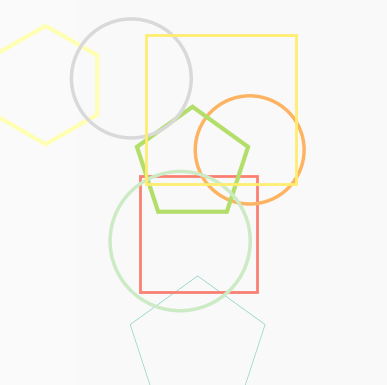[{"shape": "pentagon", "thickness": 0.5, "radius": 0.91, "center": [0.51, 0.1]}, {"shape": "hexagon", "thickness": 3, "radius": 0.77, "center": [0.118, 0.779]}, {"shape": "square", "thickness": 2, "radius": 0.75, "center": [0.512, 0.391]}, {"shape": "circle", "thickness": 2.5, "radius": 0.7, "center": [0.644, 0.611]}, {"shape": "pentagon", "thickness": 3, "radius": 0.75, "center": [0.497, 0.572]}, {"shape": "circle", "thickness": 2.5, "radius": 0.77, "center": [0.339, 0.796]}, {"shape": "circle", "thickness": 2.5, "radius": 0.9, "center": [0.465, 0.374]}, {"shape": "square", "thickness": 2, "radius": 0.97, "center": [0.571, 0.715]}]